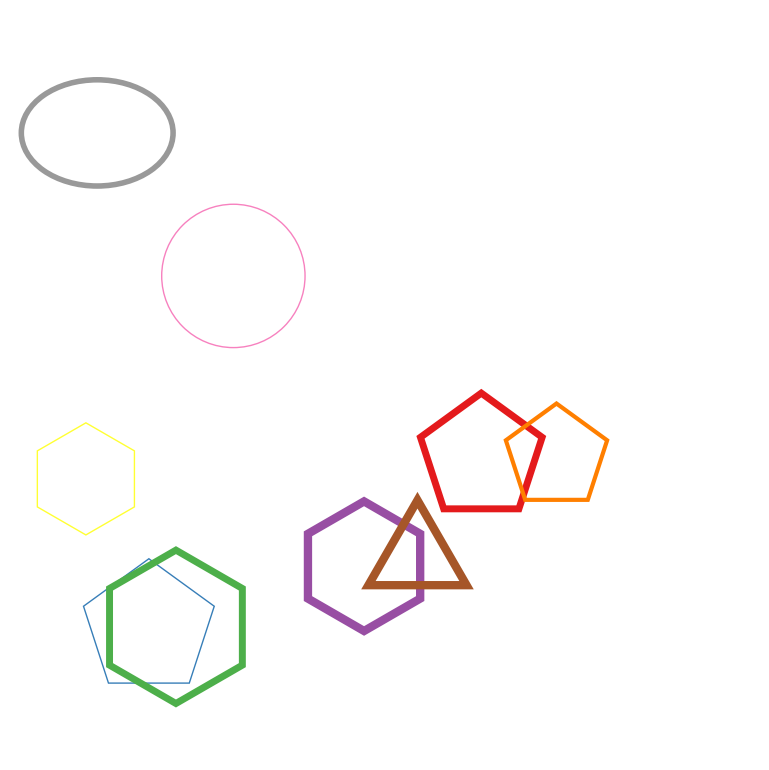[{"shape": "pentagon", "thickness": 2.5, "radius": 0.42, "center": [0.625, 0.406]}, {"shape": "pentagon", "thickness": 0.5, "radius": 0.45, "center": [0.193, 0.185]}, {"shape": "hexagon", "thickness": 2.5, "radius": 0.5, "center": [0.228, 0.186]}, {"shape": "hexagon", "thickness": 3, "radius": 0.42, "center": [0.473, 0.265]}, {"shape": "pentagon", "thickness": 1.5, "radius": 0.35, "center": [0.723, 0.407]}, {"shape": "hexagon", "thickness": 0.5, "radius": 0.36, "center": [0.112, 0.378]}, {"shape": "triangle", "thickness": 3, "radius": 0.37, "center": [0.542, 0.277]}, {"shape": "circle", "thickness": 0.5, "radius": 0.47, "center": [0.303, 0.642]}, {"shape": "oval", "thickness": 2, "radius": 0.49, "center": [0.126, 0.827]}]